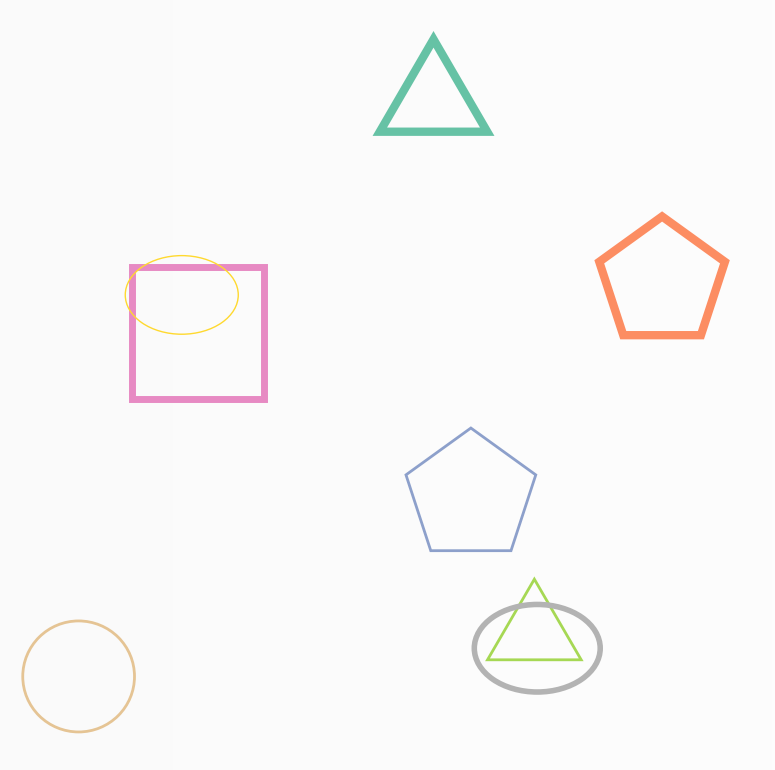[{"shape": "triangle", "thickness": 3, "radius": 0.4, "center": [0.559, 0.869]}, {"shape": "pentagon", "thickness": 3, "radius": 0.43, "center": [0.854, 0.634]}, {"shape": "pentagon", "thickness": 1, "radius": 0.44, "center": [0.608, 0.356]}, {"shape": "square", "thickness": 2.5, "radius": 0.43, "center": [0.256, 0.568]}, {"shape": "triangle", "thickness": 1, "radius": 0.35, "center": [0.689, 0.178]}, {"shape": "oval", "thickness": 0.5, "radius": 0.36, "center": [0.235, 0.617]}, {"shape": "circle", "thickness": 1, "radius": 0.36, "center": [0.101, 0.121]}, {"shape": "oval", "thickness": 2, "radius": 0.41, "center": [0.693, 0.158]}]